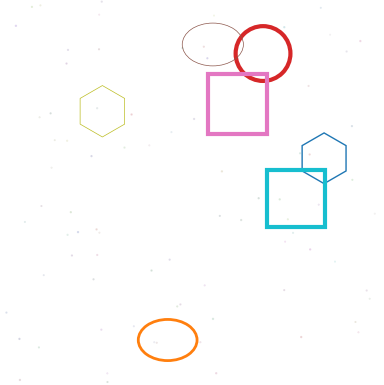[{"shape": "hexagon", "thickness": 1, "radius": 0.33, "center": [0.842, 0.589]}, {"shape": "oval", "thickness": 2, "radius": 0.38, "center": [0.436, 0.117]}, {"shape": "circle", "thickness": 3, "radius": 0.36, "center": [0.683, 0.861]}, {"shape": "oval", "thickness": 0.5, "radius": 0.4, "center": [0.553, 0.884]}, {"shape": "square", "thickness": 3, "radius": 0.39, "center": [0.617, 0.73]}, {"shape": "hexagon", "thickness": 0.5, "radius": 0.33, "center": [0.266, 0.711]}, {"shape": "square", "thickness": 3, "radius": 0.37, "center": [0.769, 0.485]}]